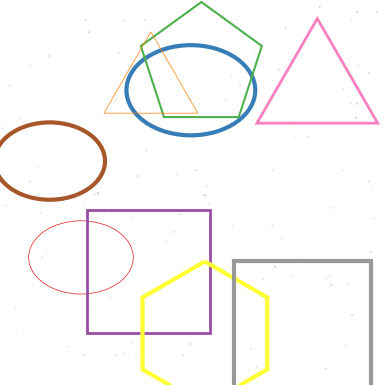[{"shape": "oval", "thickness": 0.5, "radius": 0.68, "center": [0.21, 0.331]}, {"shape": "oval", "thickness": 3, "radius": 0.84, "center": [0.496, 0.766]}, {"shape": "pentagon", "thickness": 1.5, "radius": 0.83, "center": [0.523, 0.83]}, {"shape": "square", "thickness": 2, "radius": 0.8, "center": [0.386, 0.295]}, {"shape": "triangle", "thickness": 0.5, "radius": 0.7, "center": [0.392, 0.777]}, {"shape": "hexagon", "thickness": 3, "radius": 0.93, "center": [0.532, 0.134]}, {"shape": "oval", "thickness": 3, "radius": 0.72, "center": [0.129, 0.582]}, {"shape": "triangle", "thickness": 2, "radius": 0.91, "center": [0.824, 0.771]}, {"shape": "square", "thickness": 3, "radius": 0.89, "center": [0.786, 0.145]}]